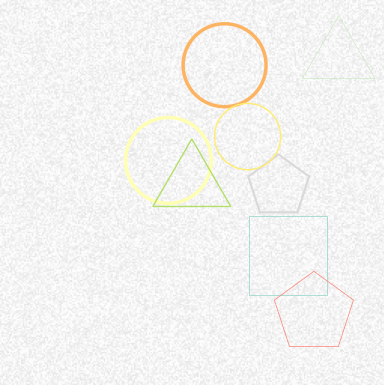[{"shape": "square", "thickness": 0.5, "radius": 0.51, "center": [0.749, 0.336]}, {"shape": "circle", "thickness": 2.5, "radius": 0.56, "center": [0.437, 0.583]}, {"shape": "pentagon", "thickness": 0.5, "radius": 0.54, "center": [0.815, 0.187]}, {"shape": "circle", "thickness": 2.5, "radius": 0.54, "center": [0.583, 0.831]}, {"shape": "triangle", "thickness": 1, "radius": 0.58, "center": [0.498, 0.522]}, {"shape": "pentagon", "thickness": 1.5, "radius": 0.42, "center": [0.724, 0.516]}, {"shape": "triangle", "thickness": 0.5, "radius": 0.54, "center": [0.88, 0.85]}, {"shape": "circle", "thickness": 1, "radius": 0.43, "center": [0.643, 0.645]}]